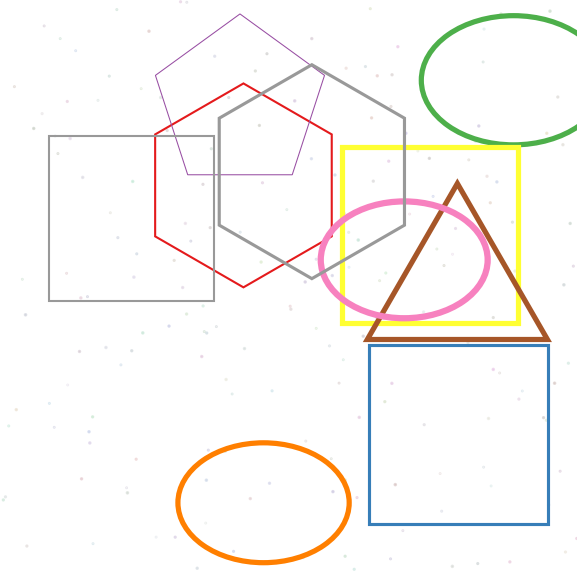[{"shape": "hexagon", "thickness": 1, "radius": 0.88, "center": [0.422, 0.678]}, {"shape": "square", "thickness": 1.5, "radius": 0.78, "center": [0.794, 0.247]}, {"shape": "oval", "thickness": 2.5, "radius": 0.8, "center": [0.889, 0.86]}, {"shape": "pentagon", "thickness": 0.5, "radius": 0.77, "center": [0.416, 0.821]}, {"shape": "oval", "thickness": 2.5, "radius": 0.74, "center": [0.456, 0.129]}, {"shape": "square", "thickness": 2.5, "radius": 0.76, "center": [0.745, 0.592]}, {"shape": "triangle", "thickness": 2.5, "radius": 0.9, "center": [0.792, 0.501]}, {"shape": "oval", "thickness": 3, "radius": 0.72, "center": [0.7, 0.549]}, {"shape": "square", "thickness": 1, "radius": 0.71, "center": [0.228, 0.621]}, {"shape": "hexagon", "thickness": 1.5, "radius": 0.93, "center": [0.54, 0.702]}]